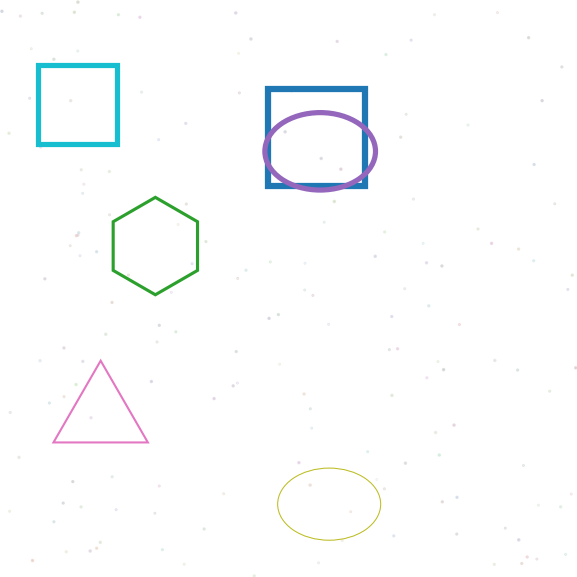[{"shape": "square", "thickness": 3, "radius": 0.42, "center": [0.548, 0.76]}, {"shape": "hexagon", "thickness": 1.5, "radius": 0.42, "center": [0.269, 0.573]}, {"shape": "oval", "thickness": 2.5, "radius": 0.48, "center": [0.554, 0.737]}, {"shape": "triangle", "thickness": 1, "radius": 0.47, "center": [0.174, 0.28]}, {"shape": "oval", "thickness": 0.5, "radius": 0.45, "center": [0.57, 0.126]}, {"shape": "square", "thickness": 2.5, "radius": 0.34, "center": [0.134, 0.819]}]